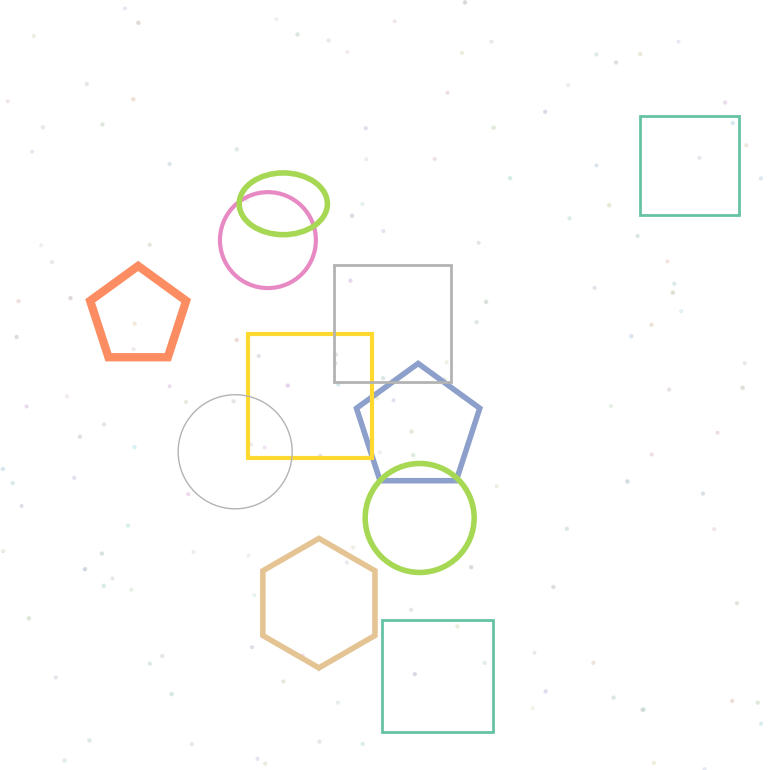[{"shape": "square", "thickness": 1, "radius": 0.32, "center": [0.896, 0.785]}, {"shape": "square", "thickness": 1, "radius": 0.36, "center": [0.568, 0.122]}, {"shape": "pentagon", "thickness": 3, "radius": 0.33, "center": [0.179, 0.589]}, {"shape": "pentagon", "thickness": 2, "radius": 0.42, "center": [0.543, 0.444]}, {"shape": "circle", "thickness": 1.5, "radius": 0.31, "center": [0.348, 0.688]}, {"shape": "circle", "thickness": 2, "radius": 0.35, "center": [0.545, 0.327]}, {"shape": "oval", "thickness": 2, "radius": 0.29, "center": [0.368, 0.735]}, {"shape": "square", "thickness": 1.5, "radius": 0.4, "center": [0.402, 0.486]}, {"shape": "hexagon", "thickness": 2, "radius": 0.42, "center": [0.414, 0.217]}, {"shape": "circle", "thickness": 0.5, "radius": 0.37, "center": [0.305, 0.413]}, {"shape": "square", "thickness": 1, "radius": 0.38, "center": [0.51, 0.58]}]